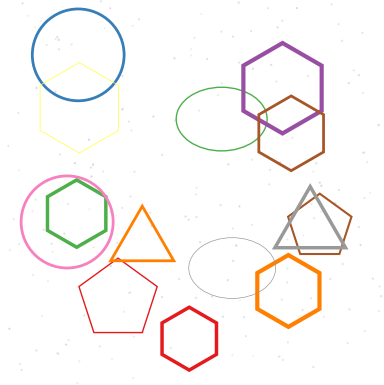[{"shape": "pentagon", "thickness": 1, "radius": 0.53, "center": [0.307, 0.223]}, {"shape": "hexagon", "thickness": 2.5, "radius": 0.41, "center": [0.492, 0.12]}, {"shape": "circle", "thickness": 2, "radius": 0.6, "center": [0.203, 0.857]}, {"shape": "hexagon", "thickness": 2.5, "radius": 0.44, "center": [0.199, 0.445]}, {"shape": "oval", "thickness": 1, "radius": 0.59, "center": [0.576, 0.691]}, {"shape": "hexagon", "thickness": 3, "radius": 0.59, "center": [0.734, 0.771]}, {"shape": "hexagon", "thickness": 3, "radius": 0.47, "center": [0.749, 0.244]}, {"shape": "triangle", "thickness": 2, "radius": 0.47, "center": [0.369, 0.37]}, {"shape": "hexagon", "thickness": 0.5, "radius": 0.59, "center": [0.206, 0.72]}, {"shape": "pentagon", "thickness": 1.5, "radius": 0.43, "center": [0.831, 0.41]}, {"shape": "hexagon", "thickness": 2, "radius": 0.49, "center": [0.756, 0.654]}, {"shape": "circle", "thickness": 2, "radius": 0.6, "center": [0.174, 0.423]}, {"shape": "triangle", "thickness": 2.5, "radius": 0.53, "center": [0.806, 0.409]}, {"shape": "oval", "thickness": 0.5, "radius": 0.56, "center": [0.603, 0.304]}]